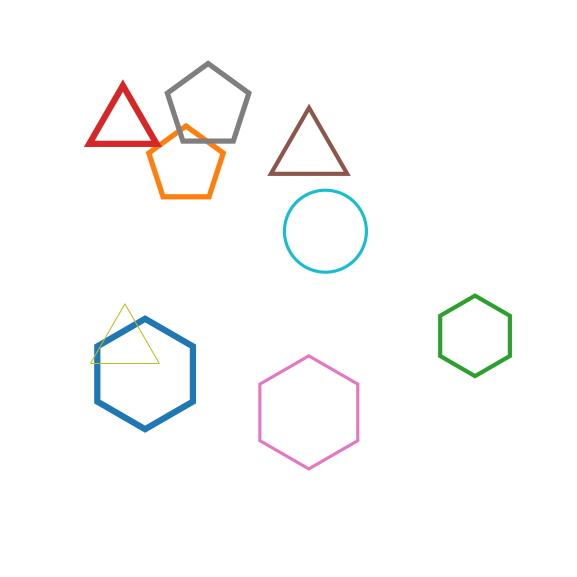[{"shape": "hexagon", "thickness": 3, "radius": 0.48, "center": [0.251, 0.352]}, {"shape": "pentagon", "thickness": 2.5, "radius": 0.34, "center": [0.322, 0.713]}, {"shape": "hexagon", "thickness": 2, "radius": 0.35, "center": [0.823, 0.417]}, {"shape": "triangle", "thickness": 3, "radius": 0.34, "center": [0.213, 0.784]}, {"shape": "triangle", "thickness": 2, "radius": 0.38, "center": [0.535, 0.736]}, {"shape": "hexagon", "thickness": 1.5, "radius": 0.49, "center": [0.535, 0.285]}, {"shape": "pentagon", "thickness": 2.5, "radius": 0.37, "center": [0.36, 0.815]}, {"shape": "triangle", "thickness": 0.5, "radius": 0.34, "center": [0.216, 0.404]}, {"shape": "circle", "thickness": 1.5, "radius": 0.35, "center": [0.564, 0.599]}]